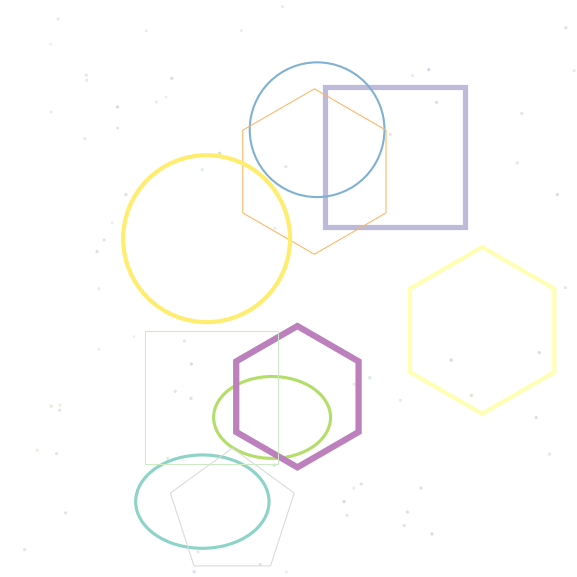[{"shape": "oval", "thickness": 1.5, "radius": 0.58, "center": [0.35, 0.131]}, {"shape": "hexagon", "thickness": 2, "radius": 0.72, "center": [0.835, 0.427]}, {"shape": "square", "thickness": 2.5, "radius": 0.6, "center": [0.684, 0.727]}, {"shape": "circle", "thickness": 1, "radius": 0.58, "center": [0.549, 0.775]}, {"shape": "hexagon", "thickness": 0.5, "radius": 0.72, "center": [0.544, 0.702]}, {"shape": "oval", "thickness": 1.5, "radius": 0.51, "center": [0.471, 0.276]}, {"shape": "pentagon", "thickness": 0.5, "radius": 0.56, "center": [0.402, 0.11]}, {"shape": "hexagon", "thickness": 3, "radius": 0.61, "center": [0.515, 0.312]}, {"shape": "square", "thickness": 0.5, "radius": 0.58, "center": [0.367, 0.311]}, {"shape": "circle", "thickness": 2, "radius": 0.72, "center": [0.358, 0.586]}]